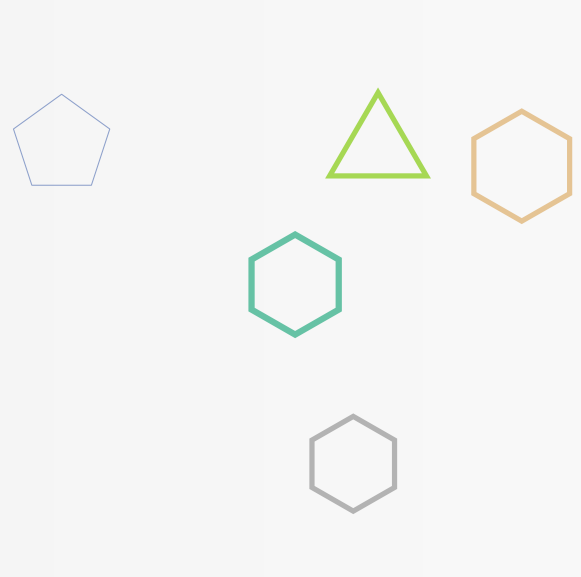[{"shape": "hexagon", "thickness": 3, "radius": 0.43, "center": [0.508, 0.506]}, {"shape": "pentagon", "thickness": 0.5, "radius": 0.44, "center": [0.106, 0.749]}, {"shape": "triangle", "thickness": 2.5, "radius": 0.48, "center": [0.65, 0.743]}, {"shape": "hexagon", "thickness": 2.5, "radius": 0.48, "center": [0.898, 0.711]}, {"shape": "hexagon", "thickness": 2.5, "radius": 0.41, "center": [0.608, 0.196]}]